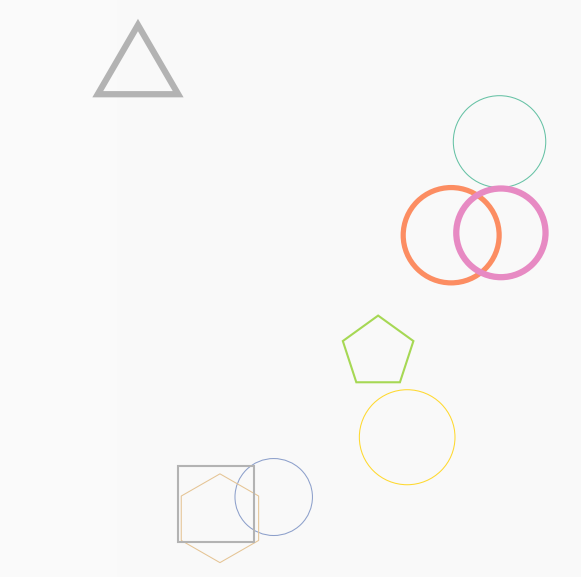[{"shape": "circle", "thickness": 0.5, "radius": 0.4, "center": [0.859, 0.754]}, {"shape": "circle", "thickness": 2.5, "radius": 0.41, "center": [0.776, 0.592]}, {"shape": "circle", "thickness": 0.5, "radius": 0.33, "center": [0.471, 0.138]}, {"shape": "circle", "thickness": 3, "radius": 0.38, "center": [0.862, 0.596]}, {"shape": "pentagon", "thickness": 1, "radius": 0.32, "center": [0.651, 0.389]}, {"shape": "circle", "thickness": 0.5, "radius": 0.41, "center": [0.7, 0.242]}, {"shape": "hexagon", "thickness": 0.5, "radius": 0.38, "center": [0.378, 0.102]}, {"shape": "square", "thickness": 1, "radius": 0.33, "center": [0.371, 0.127]}, {"shape": "triangle", "thickness": 3, "radius": 0.4, "center": [0.237, 0.876]}]